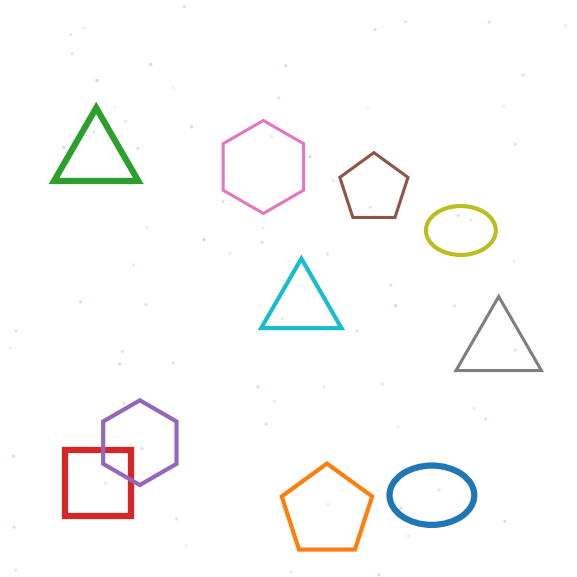[{"shape": "oval", "thickness": 3, "radius": 0.37, "center": [0.748, 0.142]}, {"shape": "pentagon", "thickness": 2, "radius": 0.41, "center": [0.566, 0.114]}, {"shape": "triangle", "thickness": 3, "radius": 0.42, "center": [0.167, 0.728]}, {"shape": "square", "thickness": 3, "radius": 0.29, "center": [0.17, 0.163]}, {"shape": "hexagon", "thickness": 2, "radius": 0.37, "center": [0.242, 0.233]}, {"shape": "pentagon", "thickness": 1.5, "radius": 0.31, "center": [0.647, 0.673]}, {"shape": "hexagon", "thickness": 1.5, "radius": 0.4, "center": [0.456, 0.71]}, {"shape": "triangle", "thickness": 1.5, "radius": 0.43, "center": [0.864, 0.4]}, {"shape": "oval", "thickness": 2, "radius": 0.3, "center": [0.798, 0.6]}, {"shape": "triangle", "thickness": 2, "radius": 0.4, "center": [0.522, 0.471]}]